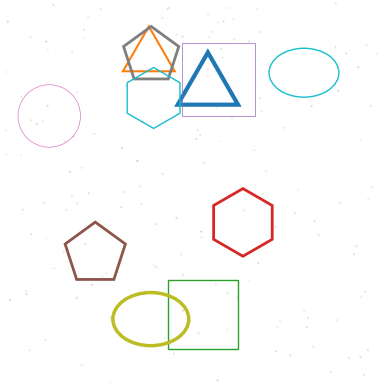[{"shape": "triangle", "thickness": 3, "radius": 0.45, "center": [0.54, 0.773]}, {"shape": "triangle", "thickness": 1.5, "radius": 0.39, "center": [0.387, 0.854]}, {"shape": "square", "thickness": 1, "radius": 0.45, "center": [0.527, 0.183]}, {"shape": "hexagon", "thickness": 2, "radius": 0.44, "center": [0.631, 0.422]}, {"shape": "square", "thickness": 0.5, "radius": 0.48, "center": [0.568, 0.794]}, {"shape": "pentagon", "thickness": 2, "radius": 0.41, "center": [0.247, 0.341]}, {"shape": "circle", "thickness": 0.5, "radius": 0.41, "center": [0.128, 0.699]}, {"shape": "pentagon", "thickness": 2, "radius": 0.38, "center": [0.393, 0.856]}, {"shape": "oval", "thickness": 2.5, "radius": 0.49, "center": [0.392, 0.171]}, {"shape": "oval", "thickness": 1, "radius": 0.45, "center": [0.79, 0.811]}, {"shape": "hexagon", "thickness": 1, "radius": 0.4, "center": [0.399, 0.746]}]